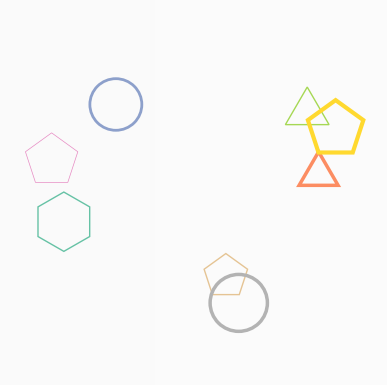[{"shape": "hexagon", "thickness": 1, "radius": 0.39, "center": [0.165, 0.424]}, {"shape": "triangle", "thickness": 2.5, "radius": 0.29, "center": [0.822, 0.548]}, {"shape": "circle", "thickness": 2, "radius": 0.34, "center": [0.299, 0.729]}, {"shape": "pentagon", "thickness": 0.5, "radius": 0.36, "center": [0.133, 0.584]}, {"shape": "triangle", "thickness": 1, "radius": 0.33, "center": [0.793, 0.709]}, {"shape": "pentagon", "thickness": 3, "radius": 0.38, "center": [0.866, 0.665]}, {"shape": "pentagon", "thickness": 1, "radius": 0.29, "center": [0.583, 0.282]}, {"shape": "circle", "thickness": 2.5, "radius": 0.37, "center": [0.616, 0.213]}]